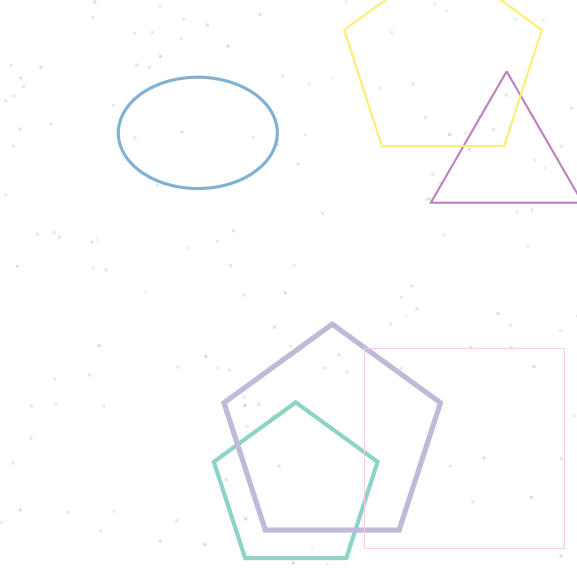[{"shape": "pentagon", "thickness": 2, "radius": 0.75, "center": [0.512, 0.153]}, {"shape": "pentagon", "thickness": 2.5, "radius": 0.99, "center": [0.575, 0.241]}, {"shape": "oval", "thickness": 1.5, "radius": 0.69, "center": [0.343, 0.769]}, {"shape": "square", "thickness": 0.5, "radius": 0.86, "center": [0.803, 0.224]}, {"shape": "triangle", "thickness": 1, "radius": 0.76, "center": [0.877, 0.724]}, {"shape": "pentagon", "thickness": 1, "radius": 0.9, "center": [0.767, 0.892]}]